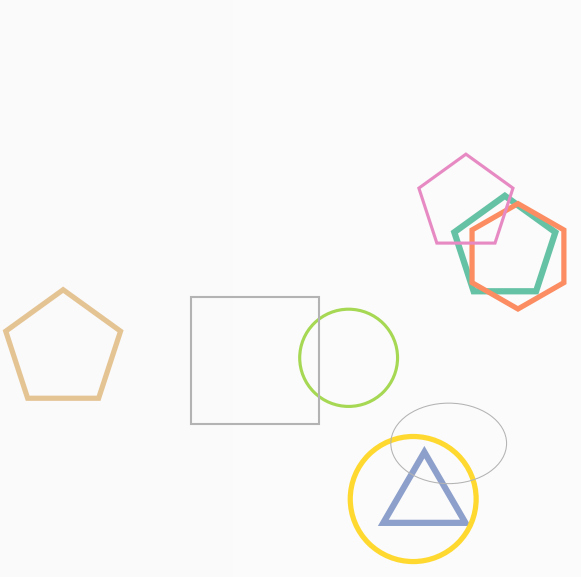[{"shape": "pentagon", "thickness": 3, "radius": 0.46, "center": [0.869, 0.569]}, {"shape": "hexagon", "thickness": 2.5, "radius": 0.46, "center": [0.891, 0.555]}, {"shape": "triangle", "thickness": 3, "radius": 0.41, "center": [0.73, 0.135]}, {"shape": "pentagon", "thickness": 1.5, "radius": 0.43, "center": [0.802, 0.647]}, {"shape": "circle", "thickness": 1.5, "radius": 0.42, "center": [0.6, 0.38]}, {"shape": "circle", "thickness": 2.5, "radius": 0.54, "center": [0.711, 0.135]}, {"shape": "pentagon", "thickness": 2.5, "radius": 0.52, "center": [0.109, 0.394]}, {"shape": "oval", "thickness": 0.5, "radius": 0.5, "center": [0.772, 0.231]}, {"shape": "square", "thickness": 1, "radius": 0.55, "center": [0.438, 0.375]}]